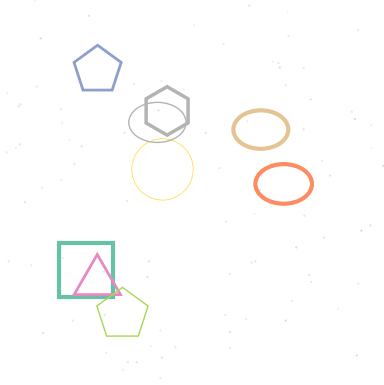[{"shape": "square", "thickness": 3, "radius": 0.35, "center": [0.223, 0.298]}, {"shape": "oval", "thickness": 3, "radius": 0.37, "center": [0.737, 0.522]}, {"shape": "pentagon", "thickness": 2, "radius": 0.32, "center": [0.254, 0.818]}, {"shape": "triangle", "thickness": 2, "radius": 0.35, "center": [0.253, 0.269]}, {"shape": "pentagon", "thickness": 1, "radius": 0.35, "center": [0.318, 0.184]}, {"shape": "circle", "thickness": 0.5, "radius": 0.4, "center": [0.422, 0.56]}, {"shape": "oval", "thickness": 3, "radius": 0.36, "center": [0.677, 0.663]}, {"shape": "hexagon", "thickness": 2.5, "radius": 0.31, "center": [0.434, 0.712]}, {"shape": "oval", "thickness": 1, "radius": 0.37, "center": [0.409, 0.682]}]